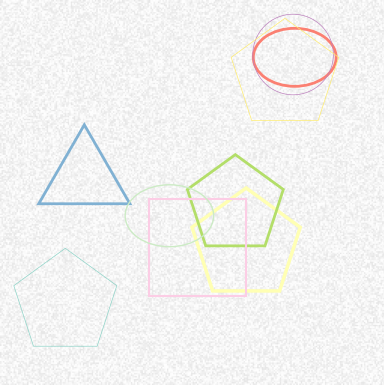[{"shape": "pentagon", "thickness": 0.5, "radius": 0.7, "center": [0.17, 0.214]}, {"shape": "pentagon", "thickness": 2.5, "radius": 0.74, "center": [0.639, 0.364]}, {"shape": "oval", "thickness": 2, "radius": 0.54, "center": [0.766, 0.851]}, {"shape": "triangle", "thickness": 2, "radius": 0.68, "center": [0.219, 0.539]}, {"shape": "pentagon", "thickness": 2, "radius": 0.66, "center": [0.611, 0.467]}, {"shape": "square", "thickness": 1.5, "radius": 0.63, "center": [0.512, 0.357]}, {"shape": "circle", "thickness": 0.5, "radius": 0.52, "center": [0.761, 0.858]}, {"shape": "oval", "thickness": 1, "radius": 0.57, "center": [0.44, 0.44]}, {"shape": "pentagon", "thickness": 0.5, "radius": 0.73, "center": [0.74, 0.806]}]